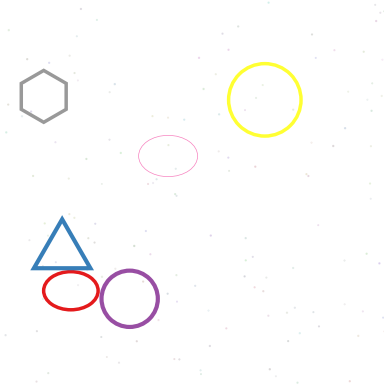[{"shape": "oval", "thickness": 2.5, "radius": 0.35, "center": [0.184, 0.245]}, {"shape": "triangle", "thickness": 3, "radius": 0.42, "center": [0.161, 0.346]}, {"shape": "circle", "thickness": 3, "radius": 0.37, "center": [0.337, 0.224]}, {"shape": "circle", "thickness": 2.5, "radius": 0.47, "center": [0.688, 0.741]}, {"shape": "oval", "thickness": 0.5, "radius": 0.38, "center": [0.437, 0.595]}, {"shape": "hexagon", "thickness": 2.5, "radius": 0.34, "center": [0.114, 0.75]}]